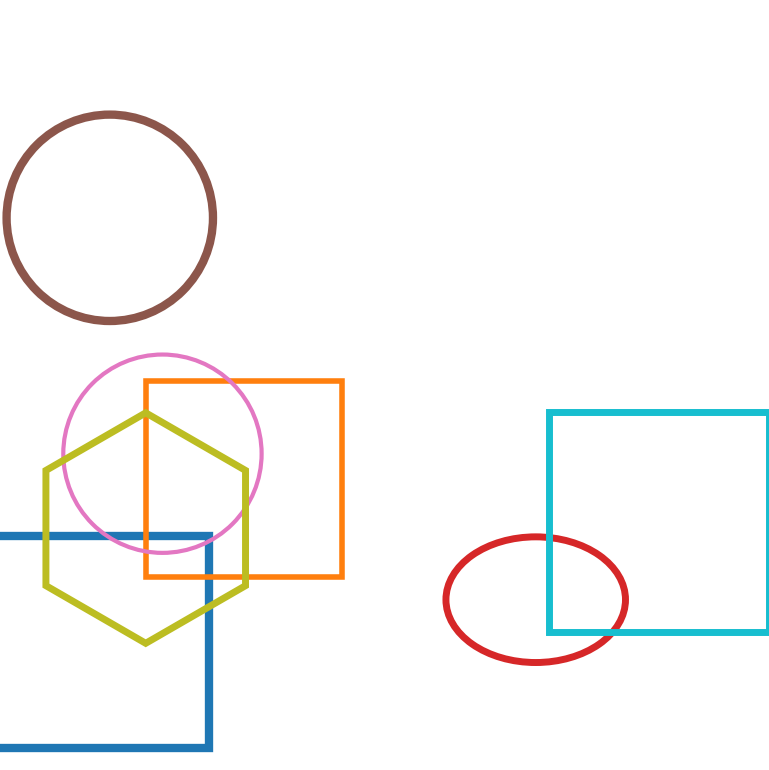[{"shape": "square", "thickness": 3, "radius": 0.69, "center": [0.134, 0.166]}, {"shape": "square", "thickness": 2, "radius": 0.64, "center": [0.317, 0.378]}, {"shape": "oval", "thickness": 2.5, "radius": 0.58, "center": [0.696, 0.221]}, {"shape": "circle", "thickness": 3, "radius": 0.67, "center": [0.143, 0.717]}, {"shape": "circle", "thickness": 1.5, "radius": 0.64, "center": [0.211, 0.411]}, {"shape": "hexagon", "thickness": 2.5, "radius": 0.75, "center": [0.189, 0.314]}, {"shape": "square", "thickness": 2.5, "radius": 0.71, "center": [0.856, 0.322]}]